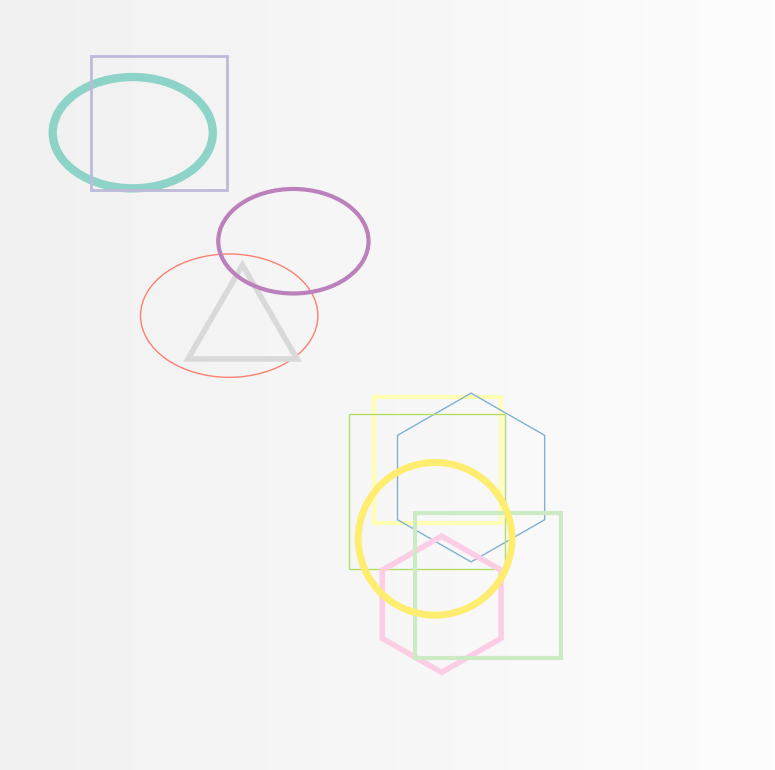[{"shape": "oval", "thickness": 3, "radius": 0.52, "center": [0.171, 0.828]}, {"shape": "square", "thickness": 1.5, "radius": 0.41, "center": [0.565, 0.403]}, {"shape": "square", "thickness": 1, "radius": 0.44, "center": [0.205, 0.84]}, {"shape": "oval", "thickness": 0.5, "radius": 0.57, "center": [0.296, 0.59]}, {"shape": "hexagon", "thickness": 0.5, "radius": 0.55, "center": [0.608, 0.38]}, {"shape": "square", "thickness": 0.5, "radius": 0.5, "center": [0.551, 0.362]}, {"shape": "hexagon", "thickness": 2, "radius": 0.44, "center": [0.57, 0.215]}, {"shape": "triangle", "thickness": 2, "radius": 0.41, "center": [0.313, 0.574]}, {"shape": "oval", "thickness": 1.5, "radius": 0.48, "center": [0.379, 0.687]}, {"shape": "square", "thickness": 1.5, "radius": 0.47, "center": [0.63, 0.239]}, {"shape": "circle", "thickness": 2.5, "radius": 0.5, "center": [0.561, 0.3]}]